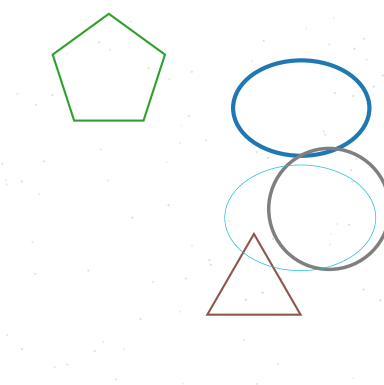[{"shape": "oval", "thickness": 3, "radius": 0.89, "center": [0.782, 0.719]}, {"shape": "pentagon", "thickness": 1.5, "radius": 0.77, "center": [0.283, 0.811]}, {"shape": "triangle", "thickness": 1.5, "radius": 0.7, "center": [0.66, 0.253]}, {"shape": "circle", "thickness": 2.5, "radius": 0.79, "center": [0.855, 0.457]}, {"shape": "oval", "thickness": 0.5, "radius": 0.98, "center": [0.78, 0.434]}]